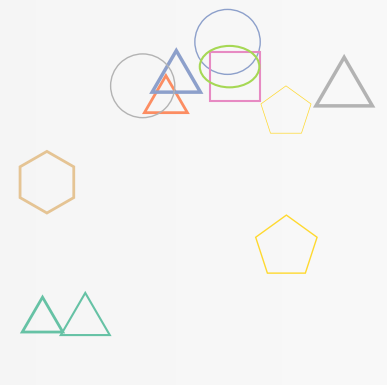[{"shape": "triangle", "thickness": 2, "radius": 0.3, "center": [0.11, 0.168]}, {"shape": "triangle", "thickness": 1.5, "radius": 0.36, "center": [0.22, 0.166]}, {"shape": "triangle", "thickness": 2, "radius": 0.32, "center": [0.428, 0.739]}, {"shape": "circle", "thickness": 1, "radius": 0.42, "center": [0.587, 0.891]}, {"shape": "triangle", "thickness": 2.5, "radius": 0.36, "center": [0.455, 0.797]}, {"shape": "square", "thickness": 1.5, "radius": 0.32, "center": [0.606, 0.8]}, {"shape": "oval", "thickness": 1.5, "radius": 0.38, "center": [0.592, 0.827]}, {"shape": "pentagon", "thickness": 1, "radius": 0.42, "center": [0.739, 0.358]}, {"shape": "pentagon", "thickness": 0.5, "radius": 0.34, "center": [0.738, 0.709]}, {"shape": "hexagon", "thickness": 2, "radius": 0.4, "center": [0.121, 0.527]}, {"shape": "circle", "thickness": 1, "radius": 0.41, "center": [0.368, 0.777]}, {"shape": "triangle", "thickness": 2.5, "radius": 0.42, "center": [0.888, 0.767]}]